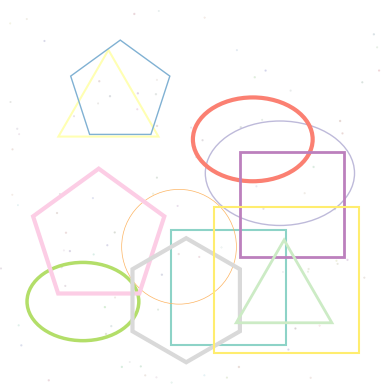[{"shape": "square", "thickness": 1.5, "radius": 0.75, "center": [0.593, 0.254]}, {"shape": "triangle", "thickness": 1.5, "radius": 0.75, "center": [0.282, 0.72]}, {"shape": "oval", "thickness": 1, "radius": 0.97, "center": [0.727, 0.55]}, {"shape": "oval", "thickness": 3, "radius": 0.78, "center": [0.657, 0.638]}, {"shape": "pentagon", "thickness": 1, "radius": 0.68, "center": [0.312, 0.76]}, {"shape": "circle", "thickness": 0.5, "radius": 0.75, "center": [0.465, 0.359]}, {"shape": "oval", "thickness": 2.5, "radius": 0.73, "center": [0.215, 0.217]}, {"shape": "pentagon", "thickness": 3, "radius": 0.9, "center": [0.256, 0.383]}, {"shape": "hexagon", "thickness": 3, "radius": 0.81, "center": [0.484, 0.22]}, {"shape": "square", "thickness": 2, "radius": 0.68, "center": [0.759, 0.47]}, {"shape": "triangle", "thickness": 2, "radius": 0.72, "center": [0.738, 0.233]}, {"shape": "square", "thickness": 1.5, "radius": 0.94, "center": [0.744, 0.273]}]